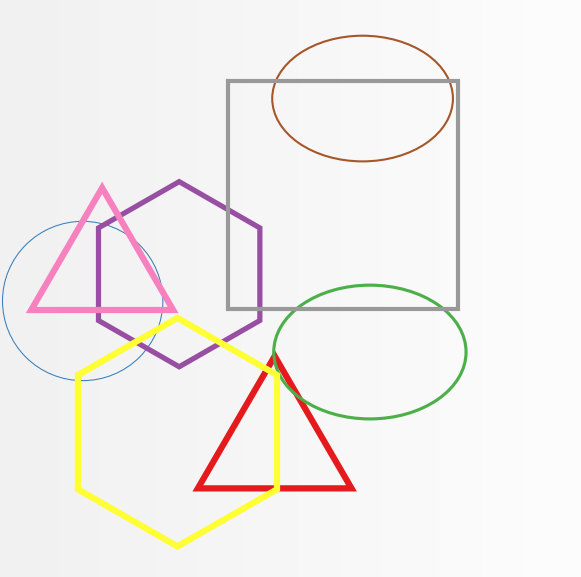[{"shape": "triangle", "thickness": 3, "radius": 0.76, "center": [0.473, 0.23]}, {"shape": "circle", "thickness": 0.5, "radius": 0.69, "center": [0.142, 0.478]}, {"shape": "oval", "thickness": 1.5, "radius": 0.83, "center": [0.636, 0.39]}, {"shape": "hexagon", "thickness": 2.5, "radius": 0.8, "center": [0.308, 0.524]}, {"shape": "hexagon", "thickness": 3, "radius": 0.99, "center": [0.305, 0.251]}, {"shape": "oval", "thickness": 1, "radius": 0.78, "center": [0.624, 0.828]}, {"shape": "triangle", "thickness": 3, "radius": 0.71, "center": [0.176, 0.533]}, {"shape": "square", "thickness": 2, "radius": 0.99, "center": [0.591, 0.661]}]